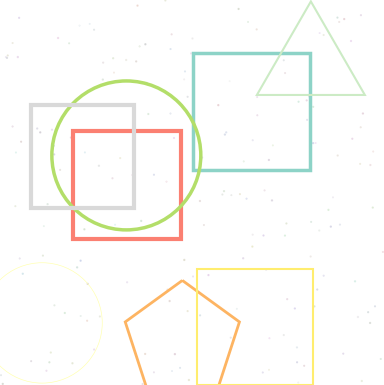[{"shape": "square", "thickness": 2.5, "radius": 0.76, "center": [0.653, 0.71]}, {"shape": "circle", "thickness": 0.5, "radius": 0.78, "center": [0.109, 0.161]}, {"shape": "square", "thickness": 3, "radius": 0.7, "center": [0.331, 0.52]}, {"shape": "pentagon", "thickness": 2, "radius": 0.78, "center": [0.474, 0.116]}, {"shape": "circle", "thickness": 2.5, "radius": 0.97, "center": [0.328, 0.596]}, {"shape": "square", "thickness": 3, "radius": 0.67, "center": [0.215, 0.594]}, {"shape": "triangle", "thickness": 1.5, "radius": 0.81, "center": [0.807, 0.834]}, {"shape": "square", "thickness": 1.5, "radius": 0.75, "center": [0.663, 0.151]}]